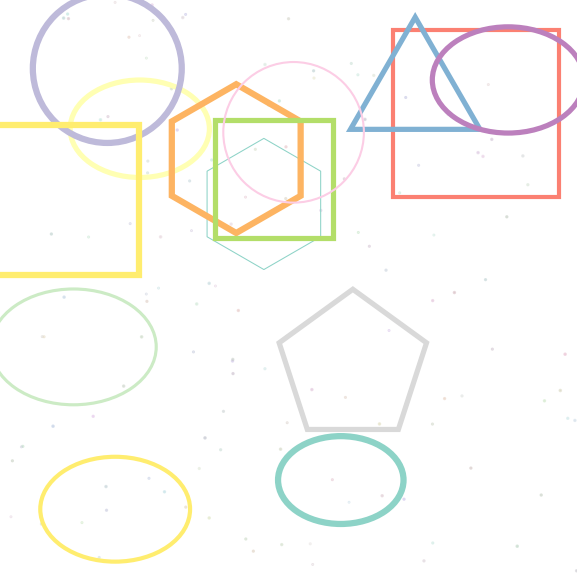[{"shape": "hexagon", "thickness": 0.5, "radius": 0.57, "center": [0.457, 0.646]}, {"shape": "oval", "thickness": 3, "radius": 0.54, "center": [0.59, 0.168]}, {"shape": "oval", "thickness": 2.5, "radius": 0.6, "center": [0.242, 0.776]}, {"shape": "circle", "thickness": 3, "radius": 0.64, "center": [0.186, 0.881]}, {"shape": "square", "thickness": 2, "radius": 0.72, "center": [0.825, 0.803]}, {"shape": "triangle", "thickness": 2.5, "radius": 0.65, "center": [0.719, 0.84]}, {"shape": "hexagon", "thickness": 3, "radius": 0.64, "center": [0.409, 0.724]}, {"shape": "square", "thickness": 2.5, "radius": 0.51, "center": [0.474, 0.689]}, {"shape": "circle", "thickness": 1, "radius": 0.61, "center": [0.508, 0.77]}, {"shape": "pentagon", "thickness": 2.5, "radius": 0.67, "center": [0.611, 0.364]}, {"shape": "oval", "thickness": 2.5, "radius": 0.66, "center": [0.88, 0.861]}, {"shape": "oval", "thickness": 1.5, "radius": 0.72, "center": [0.127, 0.398]}, {"shape": "oval", "thickness": 2, "radius": 0.65, "center": [0.199, 0.117]}, {"shape": "square", "thickness": 3, "radius": 0.65, "center": [0.11, 0.653]}]